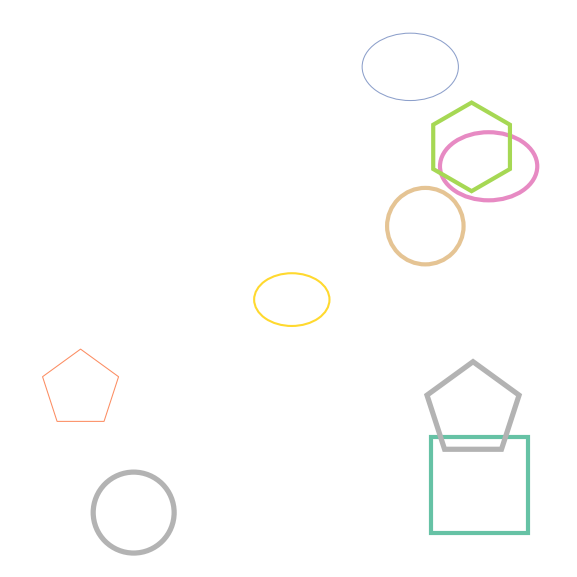[{"shape": "square", "thickness": 2, "radius": 0.42, "center": [0.83, 0.159]}, {"shape": "pentagon", "thickness": 0.5, "radius": 0.35, "center": [0.139, 0.325]}, {"shape": "oval", "thickness": 0.5, "radius": 0.42, "center": [0.71, 0.883]}, {"shape": "oval", "thickness": 2, "radius": 0.42, "center": [0.846, 0.711]}, {"shape": "hexagon", "thickness": 2, "radius": 0.38, "center": [0.817, 0.745]}, {"shape": "oval", "thickness": 1, "radius": 0.33, "center": [0.505, 0.48]}, {"shape": "circle", "thickness": 2, "radius": 0.33, "center": [0.736, 0.608]}, {"shape": "circle", "thickness": 2.5, "radius": 0.35, "center": [0.231, 0.112]}, {"shape": "pentagon", "thickness": 2.5, "radius": 0.42, "center": [0.819, 0.289]}]